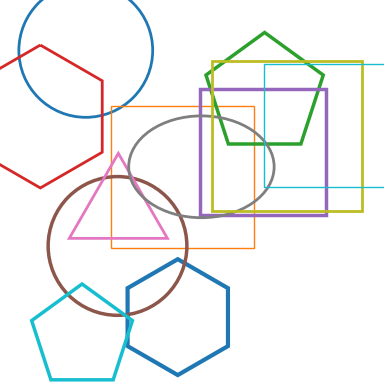[{"shape": "circle", "thickness": 2, "radius": 0.87, "center": [0.223, 0.869]}, {"shape": "hexagon", "thickness": 3, "radius": 0.75, "center": [0.462, 0.176]}, {"shape": "square", "thickness": 1, "radius": 0.93, "center": [0.475, 0.54]}, {"shape": "pentagon", "thickness": 2.5, "radius": 0.8, "center": [0.687, 0.756]}, {"shape": "hexagon", "thickness": 2, "radius": 0.93, "center": [0.105, 0.697]}, {"shape": "square", "thickness": 2.5, "radius": 0.82, "center": [0.683, 0.605]}, {"shape": "circle", "thickness": 2.5, "radius": 0.9, "center": [0.305, 0.361]}, {"shape": "triangle", "thickness": 2, "radius": 0.74, "center": [0.307, 0.455]}, {"shape": "oval", "thickness": 2, "radius": 0.94, "center": [0.523, 0.567]}, {"shape": "square", "thickness": 2, "radius": 0.98, "center": [0.746, 0.647]}, {"shape": "square", "thickness": 1, "radius": 0.8, "center": [0.846, 0.674]}, {"shape": "pentagon", "thickness": 2.5, "radius": 0.69, "center": [0.213, 0.125]}]